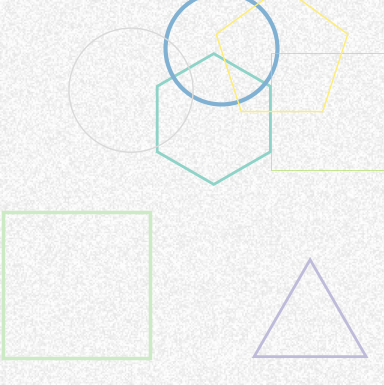[{"shape": "hexagon", "thickness": 2, "radius": 0.85, "center": [0.555, 0.691]}, {"shape": "triangle", "thickness": 2, "radius": 0.84, "center": [0.805, 0.158]}, {"shape": "circle", "thickness": 3, "radius": 0.73, "center": [0.575, 0.874]}, {"shape": "square", "thickness": 0.5, "radius": 0.76, "center": [0.855, 0.71]}, {"shape": "circle", "thickness": 1, "radius": 0.81, "center": [0.34, 0.766]}, {"shape": "square", "thickness": 2.5, "radius": 0.95, "center": [0.198, 0.26]}, {"shape": "pentagon", "thickness": 1, "radius": 0.9, "center": [0.732, 0.856]}]